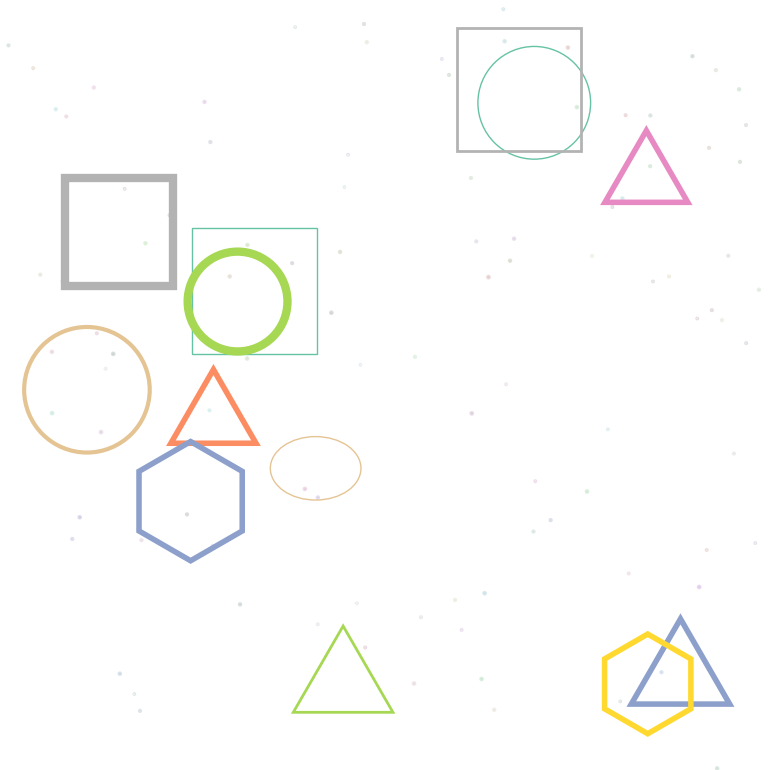[{"shape": "circle", "thickness": 0.5, "radius": 0.37, "center": [0.694, 0.866]}, {"shape": "square", "thickness": 0.5, "radius": 0.41, "center": [0.33, 0.622]}, {"shape": "triangle", "thickness": 2, "radius": 0.32, "center": [0.277, 0.456]}, {"shape": "triangle", "thickness": 2, "radius": 0.37, "center": [0.884, 0.122]}, {"shape": "hexagon", "thickness": 2, "radius": 0.39, "center": [0.248, 0.349]}, {"shape": "triangle", "thickness": 2, "radius": 0.31, "center": [0.839, 0.768]}, {"shape": "circle", "thickness": 3, "radius": 0.32, "center": [0.309, 0.608]}, {"shape": "triangle", "thickness": 1, "radius": 0.37, "center": [0.446, 0.112]}, {"shape": "hexagon", "thickness": 2, "radius": 0.32, "center": [0.841, 0.112]}, {"shape": "circle", "thickness": 1.5, "radius": 0.41, "center": [0.113, 0.494]}, {"shape": "oval", "thickness": 0.5, "radius": 0.29, "center": [0.41, 0.392]}, {"shape": "square", "thickness": 1, "radius": 0.4, "center": [0.674, 0.884]}, {"shape": "square", "thickness": 3, "radius": 0.35, "center": [0.155, 0.699]}]